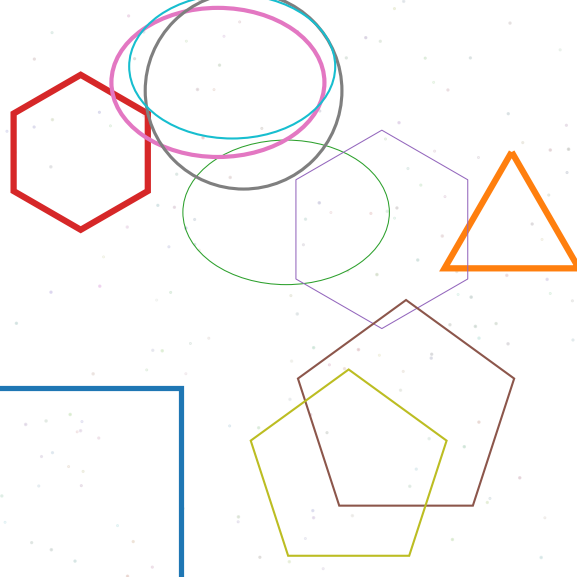[{"shape": "square", "thickness": 2.5, "radius": 0.94, "center": [0.126, 0.139]}, {"shape": "triangle", "thickness": 3, "radius": 0.67, "center": [0.886, 0.602]}, {"shape": "oval", "thickness": 0.5, "radius": 0.89, "center": [0.495, 0.631]}, {"shape": "hexagon", "thickness": 3, "radius": 0.67, "center": [0.14, 0.735]}, {"shape": "hexagon", "thickness": 0.5, "radius": 0.86, "center": [0.661, 0.602]}, {"shape": "pentagon", "thickness": 1, "radius": 0.98, "center": [0.703, 0.283]}, {"shape": "oval", "thickness": 2, "radius": 0.92, "center": [0.377, 0.856]}, {"shape": "circle", "thickness": 1.5, "radius": 0.85, "center": [0.422, 0.842]}, {"shape": "pentagon", "thickness": 1, "radius": 0.89, "center": [0.604, 0.181]}, {"shape": "oval", "thickness": 1, "radius": 0.89, "center": [0.402, 0.884]}]